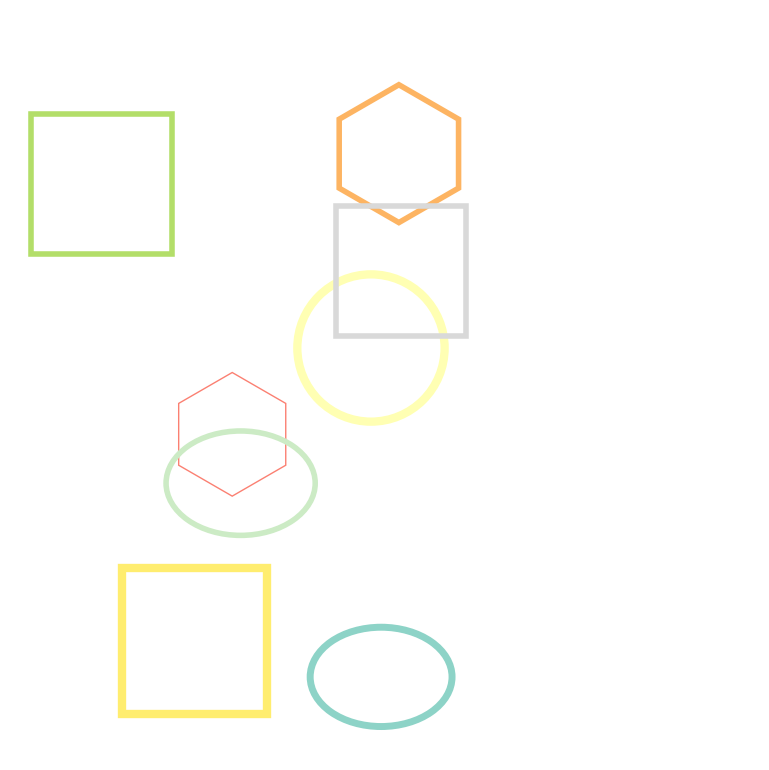[{"shape": "oval", "thickness": 2.5, "radius": 0.46, "center": [0.495, 0.121]}, {"shape": "circle", "thickness": 3, "radius": 0.48, "center": [0.482, 0.548]}, {"shape": "hexagon", "thickness": 0.5, "radius": 0.4, "center": [0.302, 0.436]}, {"shape": "hexagon", "thickness": 2, "radius": 0.45, "center": [0.518, 0.8]}, {"shape": "square", "thickness": 2, "radius": 0.46, "center": [0.132, 0.761]}, {"shape": "square", "thickness": 2, "radius": 0.42, "center": [0.521, 0.648]}, {"shape": "oval", "thickness": 2, "radius": 0.48, "center": [0.313, 0.372]}, {"shape": "square", "thickness": 3, "radius": 0.47, "center": [0.253, 0.168]}]